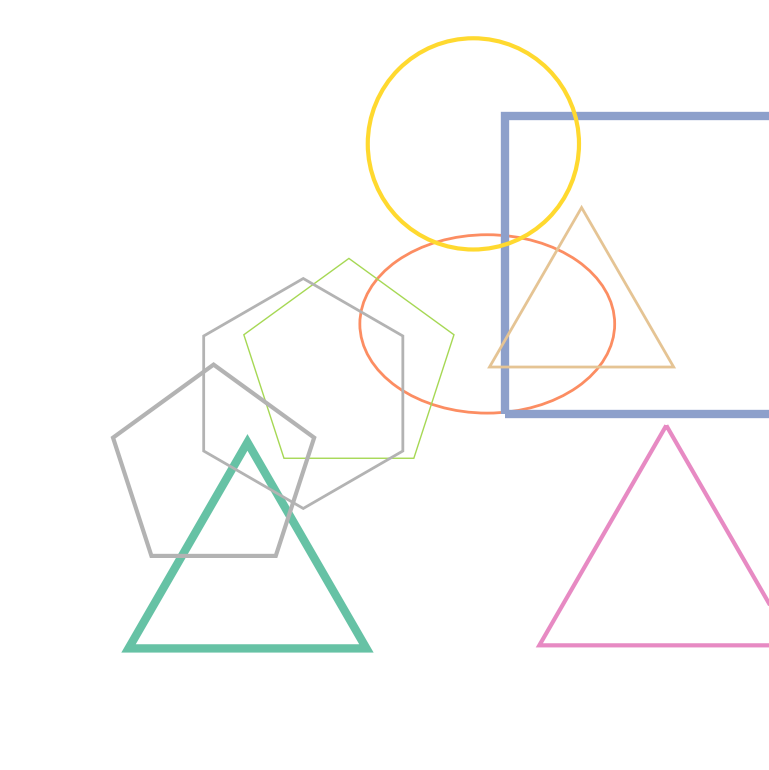[{"shape": "triangle", "thickness": 3, "radius": 0.89, "center": [0.321, 0.247]}, {"shape": "oval", "thickness": 1, "radius": 0.83, "center": [0.633, 0.579]}, {"shape": "square", "thickness": 3, "radius": 0.97, "center": [0.849, 0.656]}, {"shape": "triangle", "thickness": 1.5, "radius": 0.95, "center": [0.865, 0.257]}, {"shape": "pentagon", "thickness": 0.5, "radius": 0.72, "center": [0.453, 0.521]}, {"shape": "circle", "thickness": 1.5, "radius": 0.69, "center": [0.615, 0.813]}, {"shape": "triangle", "thickness": 1, "radius": 0.69, "center": [0.755, 0.592]}, {"shape": "hexagon", "thickness": 1, "radius": 0.75, "center": [0.394, 0.489]}, {"shape": "pentagon", "thickness": 1.5, "radius": 0.69, "center": [0.277, 0.389]}]